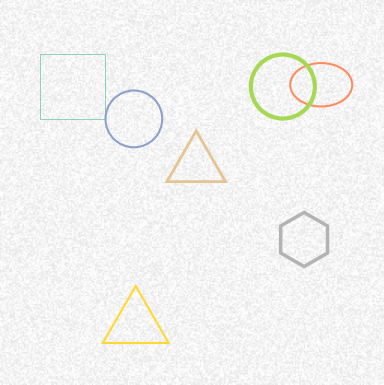[{"shape": "square", "thickness": 0.5, "radius": 0.42, "center": [0.189, 0.776]}, {"shape": "oval", "thickness": 1.5, "radius": 0.4, "center": [0.834, 0.78]}, {"shape": "circle", "thickness": 1.5, "radius": 0.37, "center": [0.348, 0.691]}, {"shape": "circle", "thickness": 3, "radius": 0.42, "center": [0.735, 0.775]}, {"shape": "triangle", "thickness": 1.5, "radius": 0.49, "center": [0.353, 0.159]}, {"shape": "triangle", "thickness": 2, "radius": 0.44, "center": [0.51, 0.572]}, {"shape": "hexagon", "thickness": 2.5, "radius": 0.35, "center": [0.79, 0.378]}]